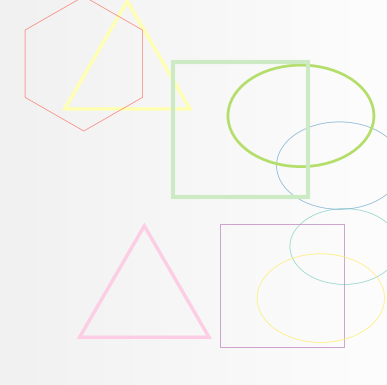[{"shape": "oval", "thickness": 0.5, "radius": 0.7, "center": [0.889, 0.36]}, {"shape": "triangle", "thickness": 2.5, "radius": 0.93, "center": [0.328, 0.81]}, {"shape": "hexagon", "thickness": 0.5, "radius": 0.87, "center": [0.216, 0.835]}, {"shape": "oval", "thickness": 0.5, "radius": 0.81, "center": [0.876, 0.57]}, {"shape": "oval", "thickness": 2, "radius": 0.94, "center": [0.777, 0.699]}, {"shape": "triangle", "thickness": 2.5, "radius": 0.96, "center": [0.372, 0.22]}, {"shape": "square", "thickness": 0.5, "radius": 0.8, "center": [0.727, 0.258]}, {"shape": "square", "thickness": 3, "radius": 0.87, "center": [0.621, 0.664]}, {"shape": "oval", "thickness": 0.5, "radius": 0.82, "center": [0.828, 0.226]}]